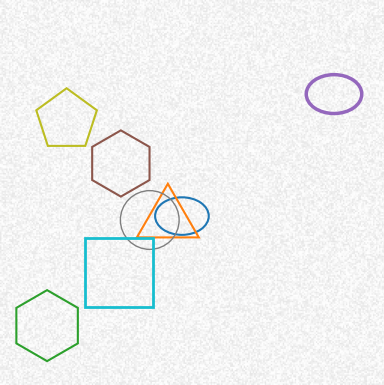[{"shape": "oval", "thickness": 1.5, "radius": 0.35, "center": [0.473, 0.439]}, {"shape": "triangle", "thickness": 1.5, "radius": 0.46, "center": [0.436, 0.43]}, {"shape": "hexagon", "thickness": 1.5, "radius": 0.46, "center": [0.122, 0.154]}, {"shape": "oval", "thickness": 2.5, "radius": 0.36, "center": [0.868, 0.756]}, {"shape": "hexagon", "thickness": 1.5, "radius": 0.43, "center": [0.314, 0.575]}, {"shape": "circle", "thickness": 1, "radius": 0.38, "center": [0.389, 0.429]}, {"shape": "pentagon", "thickness": 1.5, "radius": 0.41, "center": [0.173, 0.688]}, {"shape": "square", "thickness": 2, "radius": 0.44, "center": [0.309, 0.292]}]